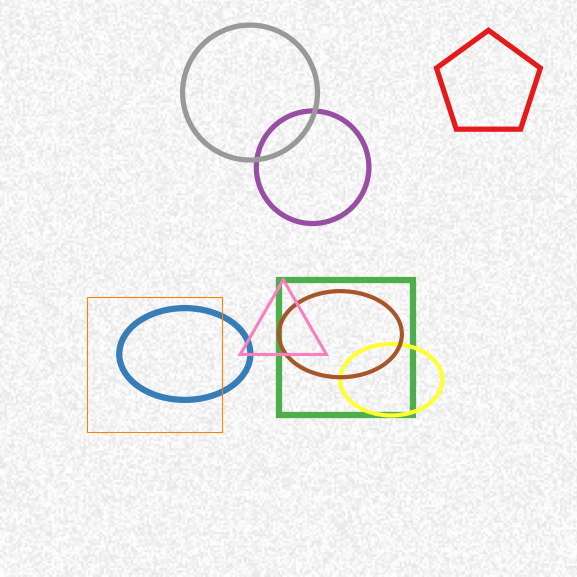[{"shape": "pentagon", "thickness": 2.5, "radius": 0.47, "center": [0.846, 0.852]}, {"shape": "oval", "thickness": 3, "radius": 0.57, "center": [0.32, 0.386]}, {"shape": "square", "thickness": 3, "radius": 0.58, "center": [0.599, 0.397]}, {"shape": "circle", "thickness": 2.5, "radius": 0.49, "center": [0.541, 0.71]}, {"shape": "square", "thickness": 0.5, "radius": 0.58, "center": [0.267, 0.367]}, {"shape": "oval", "thickness": 2, "radius": 0.44, "center": [0.678, 0.342]}, {"shape": "oval", "thickness": 2, "radius": 0.53, "center": [0.589, 0.42]}, {"shape": "triangle", "thickness": 1.5, "radius": 0.43, "center": [0.491, 0.428]}, {"shape": "circle", "thickness": 2.5, "radius": 0.58, "center": [0.433, 0.839]}]